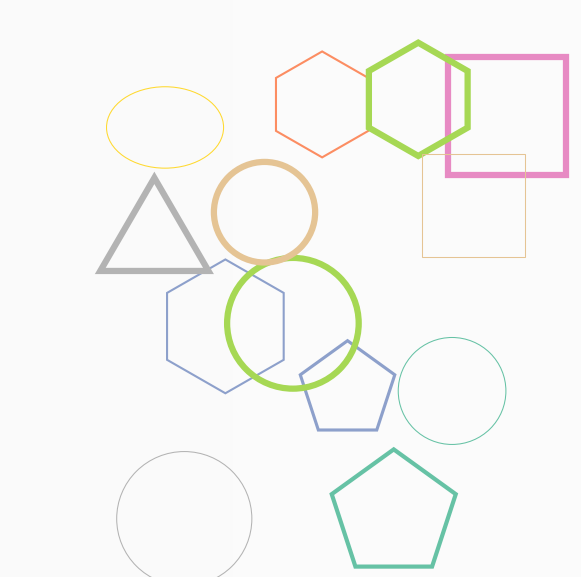[{"shape": "circle", "thickness": 0.5, "radius": 0.46, "center": [0.778, 0.322]}, {"shape": "pentagon", "thickness": 2, "radius": 0.56, "center": [0.677, 0.109]}, {"shape": "hexagon", "thickness": 1, "radius": 0.46, "center": [0.554, 0.818]}, {"shape": "pentagon", "thickness": 1.5, "radius": 0.43, "center": [0.598, 0.324]}, {"shape": "hexagon", "thickness": 1, "radius": 0.58, "center": [0.388, 0.434]}, {"shape": "square", "thickness": 3, "radius": 0.51, "center": [0.872, 0.798]}, {"shape": "hexagon", "thickness": 3, "radius": 0.49, "center": [0.72, 0.827]}, {"shape": "circle", "thickness": 3, "radius": 0.57, "center": [0.504, 0.439]}, {"shape": "oval", "thickness": 0.5, "radius": 0.5, "center": [0.284, 0.778]}, {"shape": "circle", "thickness": 3, "radius": 0.44, "center": [0.455, 0.632]}, {"shape": "square", "thickness": 0.5, "radius": 0.44, "center": [0.815, 0.643]}, {"shape": "circle", "thickness": 0.5, "radius": 0.58, "center": [0.317, 0.101]}, {"shape": "triangle", "thickness": 3, "radius": 0.54, "center": [0.266, 0.584]}]